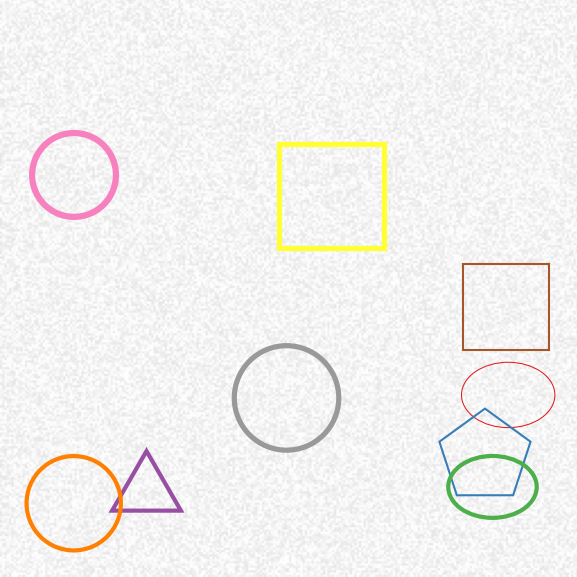[{"shape": "oval", "thickness": 0.5, "radius": 0.4, "center": [0.88, 0.315]}, {"shape": "pentagon", "thickness": 1, "radius": 0.41, "center": [0.84, 0.209]}, {"shape": "oval", "thickness": 2, "radius": 0.38, "center": [0.853, 0.156]}, {"shape": "triangle", "thickness": 2, "radius": 0.34, "center": [0.254, 0.149]}, {"shape": "circle", "thickness": 2, "radius": 0.41, "center": [0.128, 0.128]}, {"shape": "square", "thickness": 2.5, "radius": 0.45, "center": [0.574, 0.66]}, {"shape": "square", "thickness": 1, "radius": 0.37, "center": [0.877, 0.467]}, {"shape": "circle", "thickness": 3, "radius": 0.36, "center": [0.128, 0.696]}, {"shape": "circle", "thickness": 2.5, "radius": 0.45, "center": [0.496, 0.31]}]